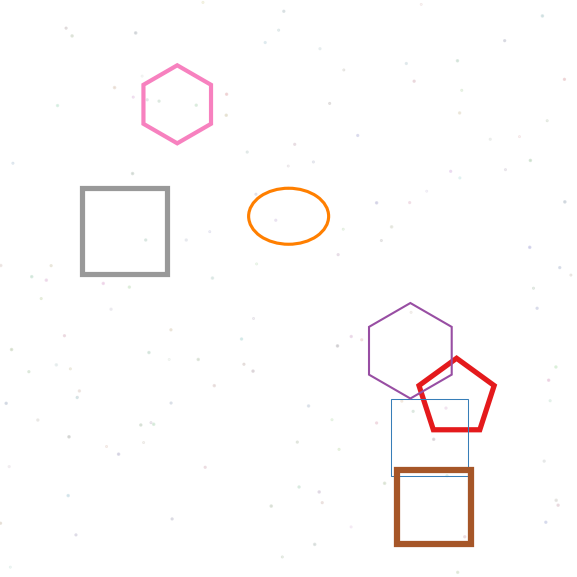[{"shape": "pentagon", "thickness": 2.5, "radius": 0.34, "center": [0.791, 0.31]}, {"shape": "square", "thickness": 0.5, "radius": 0.33, "center": [0.744, 0.241]}, {"shape": "hexagon", "thickness": 1, "radius": 0.41, "center": [0.711, 0.392]}, {"shape": "oval", "thickness": 1.5, "radius": 0.35, "center": [0.5, 0.625]}, {"shape": "square", "thickness": 3, "radius": 0.32, "center": [0.752, 0.121]}, {"shape": "hexagon", "thickness": 2, "radius": 0.34, "center": [0.307, 0.819]}, {"shape": "square", "thickness": 2.5, "radius": 0.37, "center": [0.216, 0.599]}]